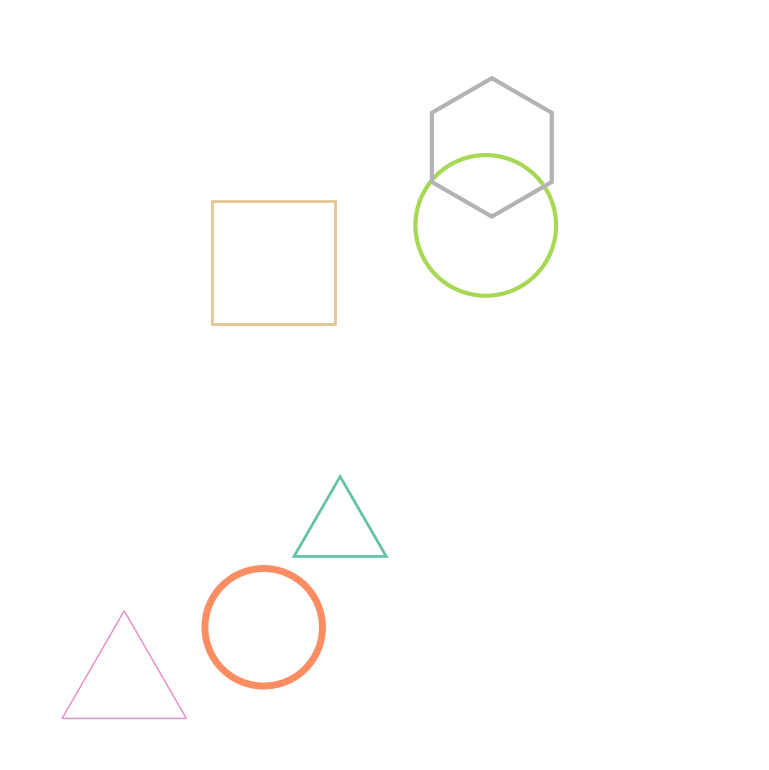[{"shape": "triangle", "thickness": 1, "radius": 0.35, "center": [0.442, 0.312]}, {"shape": "circle", "thickness": 2.5, "radius": 0.38, "center": [0.342, 0.185]}, {"shape": "triangle", "thickness": 0.5, "radius": 0.47, "center": [0.161, 0.114]}, {"shape": "circle", "thickness": 1.5, "radius": 0.46, "center": [0.631, 0.707]}, {"shape": "square", "thickness": 1, "radius": 0.4, "center": [0.355, 0.659]}, {"shape": "hexagon", "thickness": 1.5, "radius": 0.45, "center": [0.639, 0.809]}]